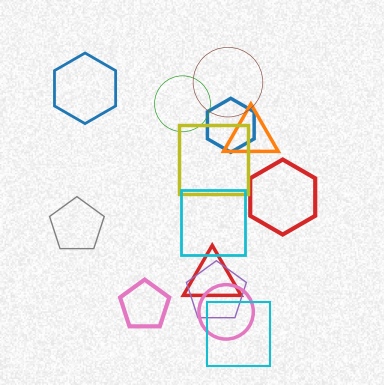[{"shape": "hexagon", "thickness": 2, "radius": 0.46, "center": [0.221, 0.771]}, {"shape": "hexagon", "thickness": 2.5, "radius": 0.35, "center": [0.599, 0.675]}, {"shape": "triangle", "thickness": 2.5, "radius": 0.41, "center": [0.652, 0.648]}, {"shape": "circle", "thickness": 0.5, "radius": 0.36, "center": [0.474, 0.73]}, {"shape": "hexagon", "thickness": 3, "radius": 0.49, "center": [0.734, 0.488]}, {"shape": "triangle", "thickness": 2.5, "radius": 0.43, "center": [0.551, 0.276]}, {"shape": "pentagon", "thickness": 1, "radius": 0.41, "center": [0.562, 0.241]}, {"shape": "circle", "thickness": 0.5, "radius": 0.45, "center": [0.592, 0.787]}, {"shape": "pentagon", "thickness": 3, "radius": 0.34, "center": [0.376, 0.207]}, {"shape": "circle", "thickness": 2.5, "radius": 0.35, "center": [0.587, 0.19]}, {"shape": "pentagon", "thickness": 1, "radius": 0.37, "center": [0.2, 0.415]}, {"shape": "square", "thickness": 2.5, "radius": 0.45, "center": [0.554, 0.586]}, {"shape": "square", "thickness": 1.5, "radius": 0.41, "center": [0.62, 0.132]}, {"shape": "square", "thickness": 2, "radius": 0.42, "center": [0.553, 0.422]}]